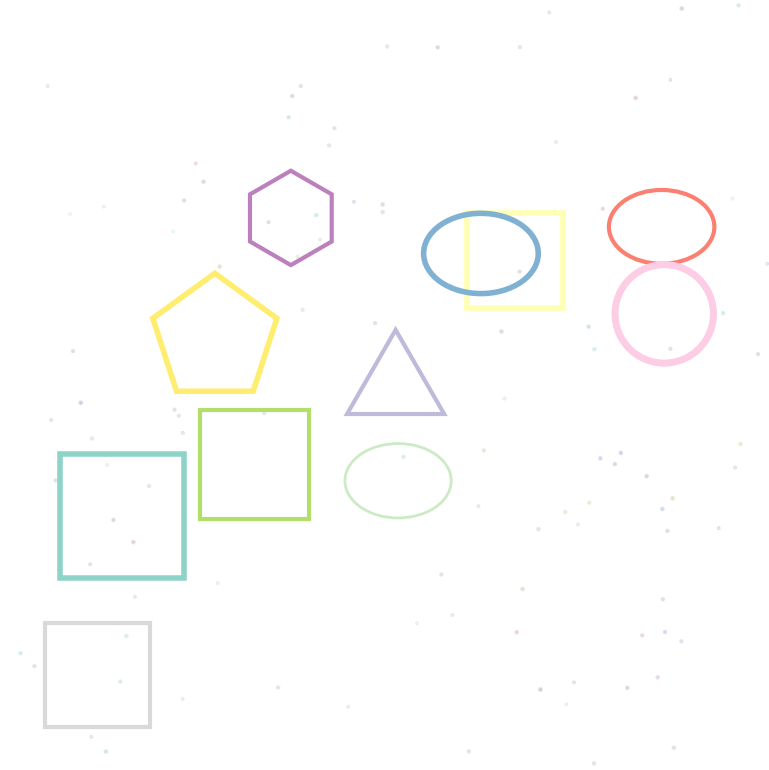[{"shape": "square", "thickness": 2, "radius": 0.41, "center": [0.159, 0.33]}, {"shape": "square", "thickness": 2, "radius": 0.31, "center": [0.669, 0.662]}, {"shape": "triangle", "thickness": 1.5, "radius": 0.36, "center": [0.514, 0.499]}, {"shape": "oval", "thickness": 1.5, "radius": 0.34, "center": [0.859, 0.705]}, {"shape": "oval", "thickness": 2, "radius": 0.37, "center": [0.625, 0.671]}, {"shape": "square", "thickness": 1.5, "radius": 0.35, "center": [0.331, 0.397]}, {"shape": "circle", "thickness": 2.5, "radius": 0.32, "center": [0.863, 0.592]}, {"shape": "square", "thickness": 1.5, "radius": 0.34, "center": [0.127, 0.123]}, {"shape": "hexagon", "thickness": 1.5, "radius": 0.31, "center": [0.378, 0.717]}, {"shape": "oval", "thickness": 1, "radius": 0.35, "center": [0.517, 0.376]}, {"shape": "pentagon", "thickness": 2, "radius": 0.42, "center": [0.279, 0.56]}]